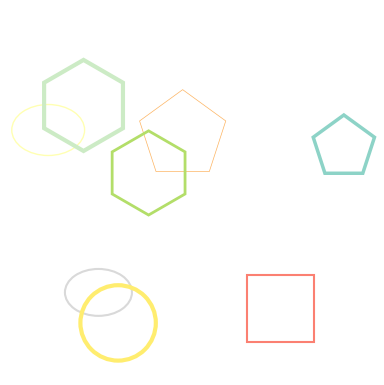[{"shape": "pentagon", "thickness": 2.5, "radius": 0.42, "center": [0.893, 0.618]}, {"shape": "oval", "thickness": 1, "radius": 0.47, "center": [0.125, 0.662]}, {"shape": "square", "thickness": 1.5, "radius": 0.44, "center": [0.729, 0.199]}, {"shape": "pentagon", "thickness": 0.5, "radius": 0.59, "center": [0.474, 0.649]}, {"shape": "hexagon", "thickness": 2, "radius": 0.55, "center": [0.386, 0.551]}, {"shape": "oval", "thickness": 1.5, "radius": 0.44, "center": [0.256, 0.241]}, {"shape": "hexagon", "thickness": 3, "radius": 0.59, "center": [0.217, 0.726]}, {"shape": "circle", "thickness": 3, "radius": 0.49, "center": [0.307, 0.161]}]